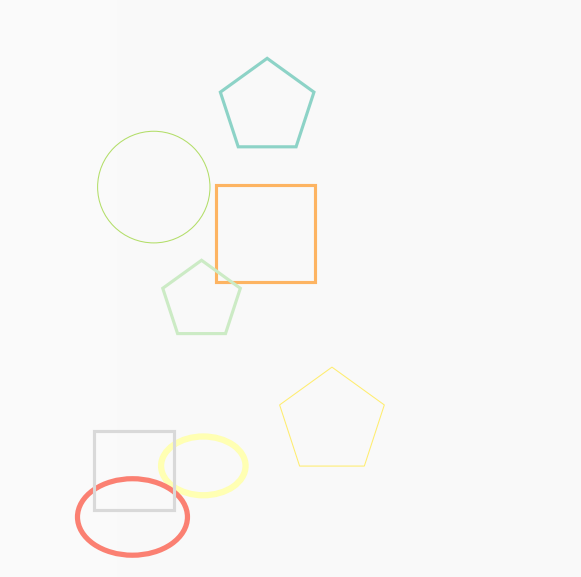[{"shape": "pentagon", "thickness": 1.5, "radius": 0.42, "center": [0.46, 0.813]}, {"shape": "oval", "thickness": 3, "radius": 0.36, "center": [0.35, 0.192]}, {"shape": "oval", "thickness": 2.5, "radius": 0.47, "center": [0.228, 0.104]}, {"shape": "square", "thickness": 1.5, "radius": 0.42, "center": [0.457, 0.595]}, {"shape": "circle", "thickness": 0.5, "radius": 0.48, "center": [0.265, 0.675]}, {"shape": "square", "thickness": 1.5, "radius": 0.34, "center": [0.231, 0.184]}, {"shape": "pentagon", "thickness": 1.5, "radius": 0.35, "center": [0.347, 0.478]}, {"shape": "pentagon", "thickness": 0.5, "radius": 0.47, "center": [0.571, 0.269]}]